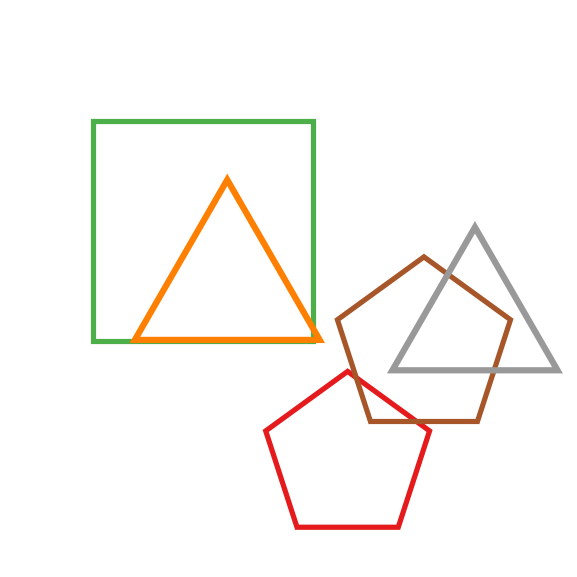[{"shape": "pentagon", "thickness": 2.5, "radius": 0.75, "center": [0.602, 0.207]}, {"shape": "square", "thickness": 2.5, "radius": 0.95, "center": [0.352, 0.599]}, {"shape": "triangle", "thickness": 3, "radius": 0.92, "center": [0.393, 0.503]}, {"shape": "pentagon", "thickness": 2.5, "radius": 0.79, "center": [0.734, 0.397]}, {"shape": "triangle", "thickness": 3, "radius": 0.83, "center": [0.822, 0.44]}]